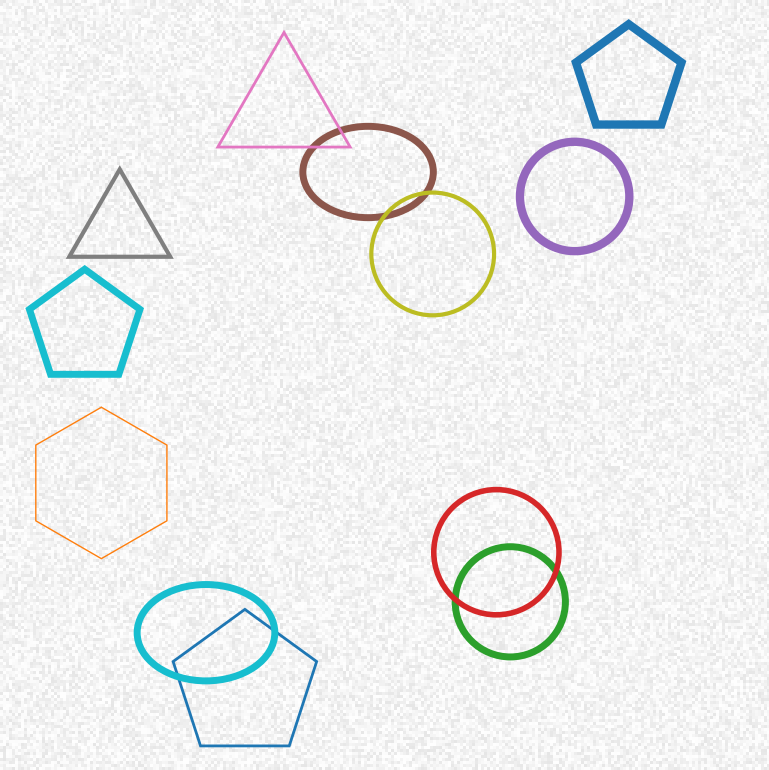[{"shape": "pentagon", "thickness": 1, "radius": 0.49, "center": [0.318, 0.111]}, {"shape": "pentagon", "thickness": 3, "radius": 0.36, "center": [0.817, 0.897]}, {"shape": "hexagon", "thickness": 0.5, "radius": 0.49, "center": [0.132, 0.373]}, {"shape": "circle", "thickness": 2.5, "radius": 0.36, "center": [0.663, 0.218]}, {"shape": "circle", "thickness": 2, "radius": 0.41, "center": [0.645, 0.283]}, {"shape": "circle", "thickness": 3, "radius": 0.36, "center": [0.746, 0.745]}, {"shape": "oval", "thickness": 2.5, "radius": 0.42, "center": [0.478, 0.777]}, {"shape": "triangle", "thickness": 1, "radius": 0.5, "center": [0.369, 0.859]}, {"shape": "triangle", "thickness": 1.5, "radius": 0.38, "center": [0.156, 0.704]}, {"shape": "circle", "thickness": 1.5, "radius": 0.4, "center": [0.562, 0.67]}, {"shape": "pentagon", "thickness": 2.5, "radius": 0.38, "center": [0.11, 0.575]}, {"shape": "oval", "thickness": 2.5, "radius": 0.45, "center": [0.268, 0.178]}]